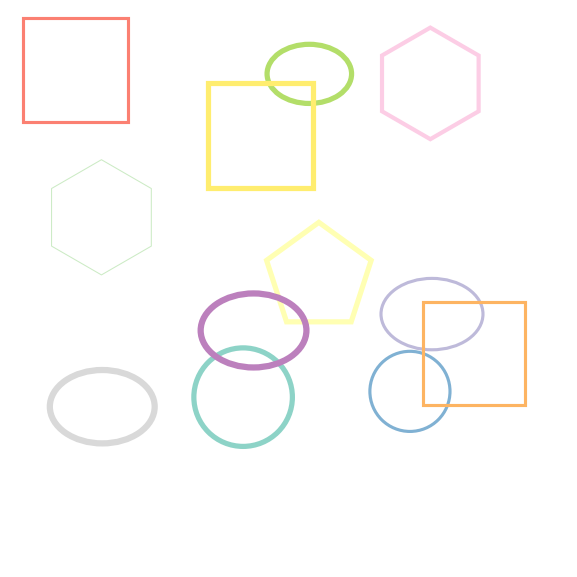[{"shape": "circle", "thickness": 2.5, "radius": 0.43, "center": [0.421, 0.311]}, {"shape": "pentagon", "thickness": 2.5, "radius": 0.48, "center": [0.552, 0.519]}, {"shape": "oval", "thickness": 1.5, "radius": 0.44, "center": [0.748, 0.455]}, {"shape": "square", "thickness": 1.5, "radius": 0.45, "center": [0.131, 0.877]}, {"shape": "circle", "thickness": 1.5, "radius": 0.35, "center": [0.71, 0.321]}, {"shape": "square", "thickness": 1.5, "radius": 0.45, "center": [0.821, 0.387]}, {"shape": "oval", "thickness": 2.5, "radius": 0.37, "center": [0.536, 0.871]}, {"shape": "hexagon", "thickness": 2, "radius": 0.48, "center": [0.745, 0.855]}, {"shape": "oval", "thickness": 3, "radius": 0.45, "center": [0.177, 0.295]}, {"shape": "oval", "thickness": 3, "radius": 0.46, "center": [0.439, 0.427]}, {"shape": "hexagon", "thickness": 0.5, "radius": 0.5, "center": [0.176, 0.623]}, {"shape": "square", "thickness": 2.5, "radius": 0.45, "center": [0.451, 0.765]}]